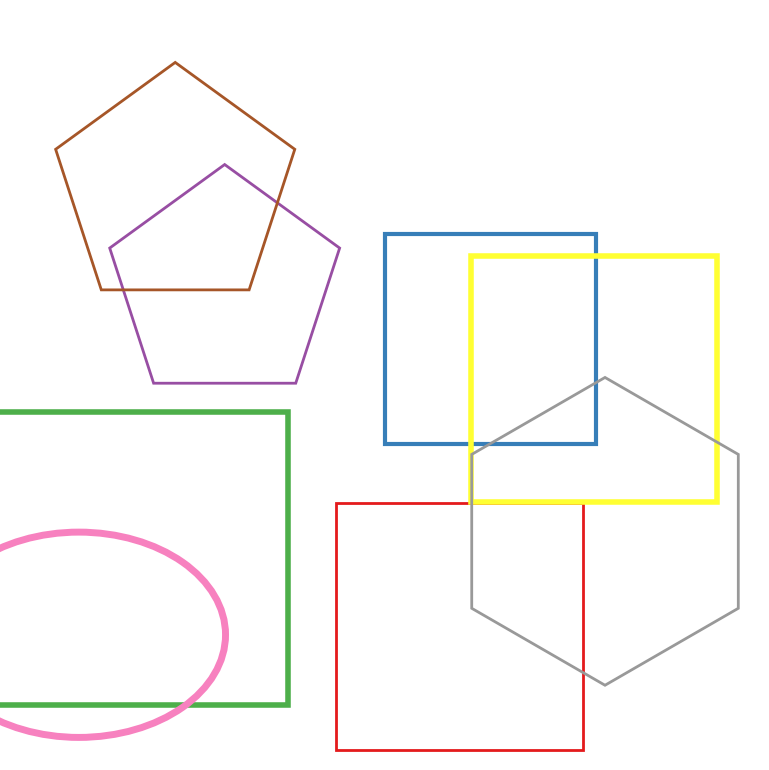[{"shape": "square", "thickness": 1, "radius": 0.8, "center": [0.597, 0.186]}, {"shape": "square", "thickness": 1.5, "radius": 0.68, "center": [0.637, 0.56]}, {"shape": "square", "thickness": 2, "radius": 0.95, "center": [0.184, 0.275]}, {"shape": "pentagon", "thickness": 1, "radius": 0.78, "center": [0.292, 0.629]}, {"shape": "square", "thickness": 2, "radius": 0.8, "center": [0.771, 0.508]}, {"shape": "pentagon", "thickness": 1, "radius": 0.82, "center": [0.228, 0.756]}, {"shape": "oval", "thickness": 2.5, "radius": 0.95, "center": [0.102, 0.176]}, {"shape": "hexagon", "thickness": 1, "radius": 1.0, "center": [0.786, 0.31]}]